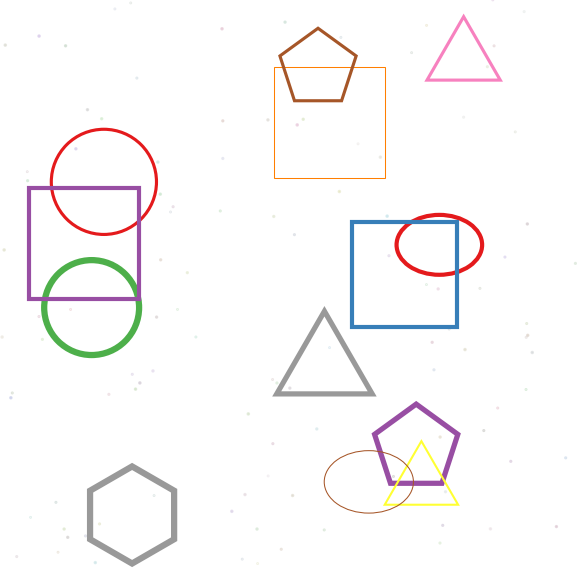[{"shape": "circle", "thickness": 1.5, "radius": 0.46, "center": [0.18, 0.684]}, {"shape": "oval", "thickness": 2, "radius": 0.37, "center": [0.761, 0.575]}, {"shape": "square", "thickness": 2, "radius": 0.45, "center": [0.7, 0.524]}, {"shape": "circle", "thickness": 3, "radius": 0.41, "center": [0.159, 0.467]}, {"shape": "square", "thickness": 2, "radius": 0.48, "center": [0.146, 0.578]}, {"shape": "pentagon", "thickness": 2.5, "radius": 0.38, "center": [0.721, 0.224]}, {"shape": "square", "thickness": 0.5, "radius": 0.48, "center": [0.57, 0.787]}, {"shape": "triangle", "thickness": 1, "radius": 0.37, "center": [0.73, 0.162]}, {"shape": "oval", "thickness": 0.5, "radius": 0.39, "center": [0.639, 0.165]}, {"shape": "pentagon", "thickness": 1.5, "radius": 0.35, "center": [0.551, 0.881]}, {"shape": "triangle", "thickness": 1.5, "radius": 0.37, "center": [0.803, 0.897]}, {"shape": "hexagon", "thickness": 3, "radius": 0.42, "center": [0.229, 0.107]}, {"shape": "triangle", "thickness": 2.5, "radius": 0.48, "center": [0.562, 0.365]}]